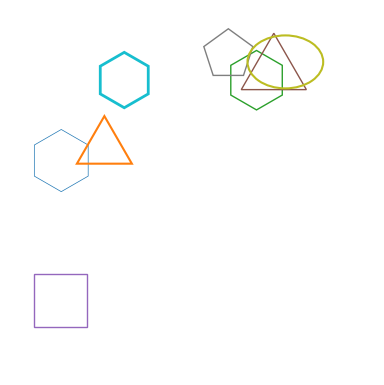[{"shape": "hexagon", "thickness": 0.5, "radius": 0.4, "center": [0.159, 0.583]}, {"shape": "triangle", "thickness": 1.5, "radius": 0.41, "center": [0.271, 0.616]}, {"shape": "hexagon", "thickness": 1, "radius": 0.39, "center": [0.666, 0.792]}, {"shape": "square", "thickness": 1, "radius": 0.34, "center": [0.157, 0.219]}, {"shape": "triangle", "thickness": 1, "radius": 0.49, "center": [0.711, 0.816]}, {"shape": "pentagon", "thickness": 1, "radius": 0.33, "center": [0.593, 0.858]}, {"shape": "oval", "thickness": 1.5, "radius": 0.49, "center": [0.741, 0.839]}, {"shape": "hexagon", "thickness": 2, "radius": 0.36, "center": [0.323, 0.792]}]